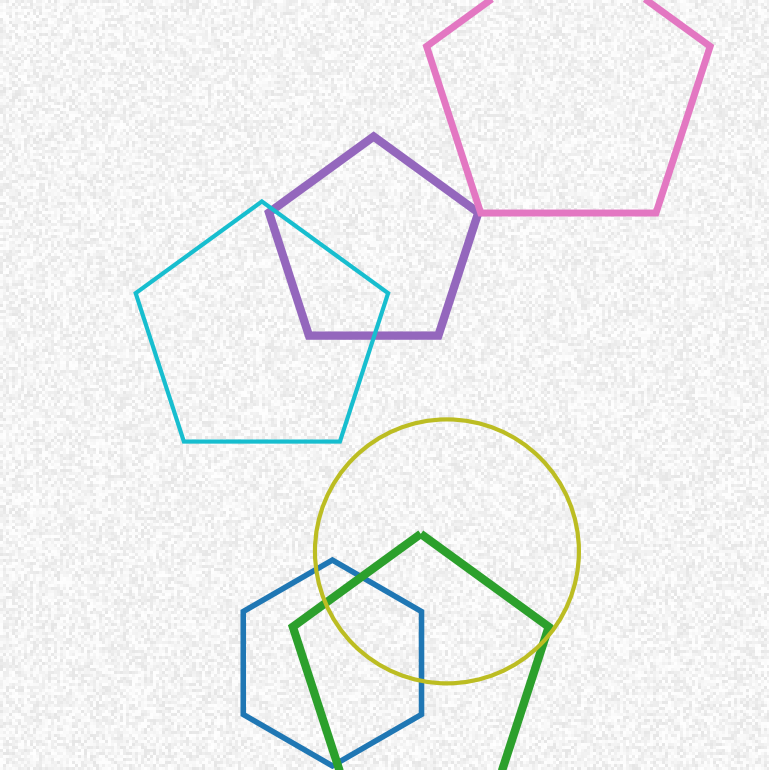[{"shape": "hexagon", "thickness": 2, "radius": 0.67, "center": [0.432, 0.139]}, {"shape": "pentagon", "thickness": 3, "radius": 0.87, "center": [0.546, 0.132]}, {"shape": "pentagon", "thickness": 3, "radius": 0.71, "center": [0.485, 0.68]}, {"shape": "pentagon", "thickness": 2.5, "radius": 0.97, "center": [0.738, 0.88]}, {"shape": "circle", "thickness": 1.5, "radius": 0.86, "center": [0.58, 0.284]}, {"shape": "pentagon", "thickness": 1.5, "radius": 0.86, "center": [0.34, 0.566]}]